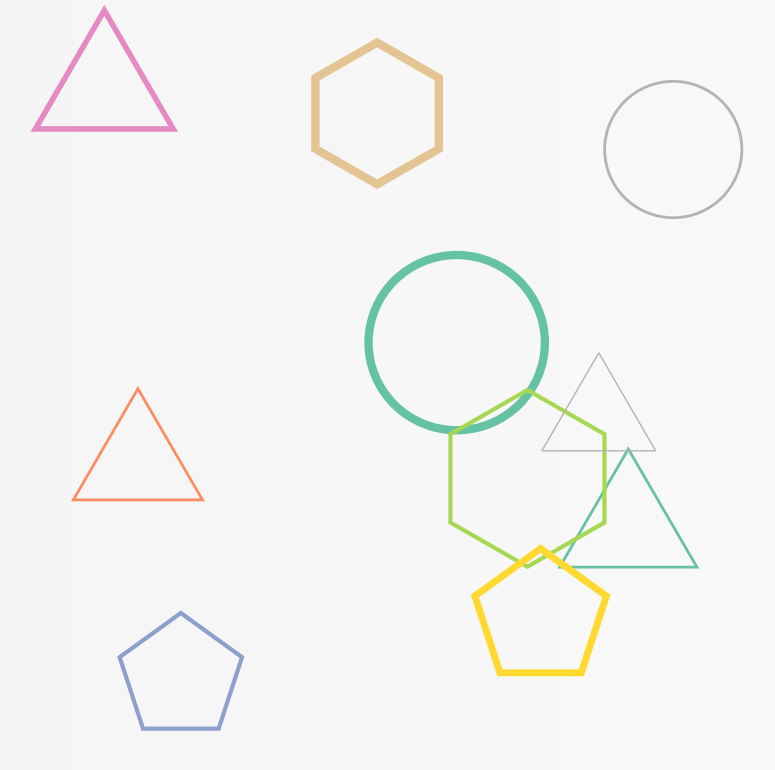[{"shape": "circle", "thickness": 3, "radius": 0.57, "center": [0.589, 0.555]}, {"shape": "triangle", "thickness": 1, "radius": 0.51, "center": [0.811, 0.315]}, {"shape": "triangle", "thickness": 1, "radius": 0.48, "center": [0.178, 0.399]}, {"shape": "pentagon", "thickness": 1.5, "radius": 0.42, "center": [0.233, 0.121]}, {"shape": "triangle", "thickness": 2, "radius": 0.51, "center": [0.135, 0.884]}, {"shape": "hexagon", "thickness": 1.5, "radius": 0.57, "center": [0.681, 0.379]}, {"shape": "pentagon", "thickness": 2.5, "radius": 0.45, "center": [0.698, 0.198]}, {"shape": "hexagon", "thickness": 3, "radius": 0.46, "center": [0.487, 0.853]}, {"shape": "triangle", "thickness": 0.5, "radius": 0.42, "center": [0.773, 0.457]}, {"shape": "circle", "thickness": 1, "radius": 0.44, "center": [0.869, 0.806]}]